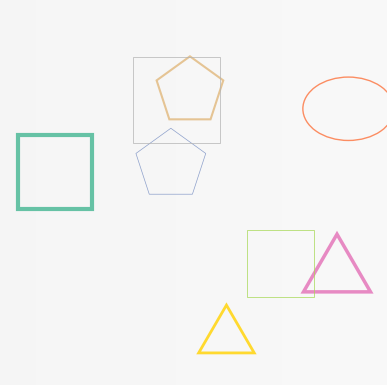[{"shape": "square", "thickness": 3, "radius": 0.48, "center": [0.142, 0.552]}, {"shape": "oval", "thickness": 1, "radius": 0.59, "center": [0.899, 0.717]}, {"shape": "pentagon", "thickness": 0.5, "radius": 0.47, "center": [0.441, 0.572]}, {"shape": "triangle", "thickness": 2.5, "radius": 0.5, "center": [0.87, 0.292]}, {"shape": "square", "thickness": 0.5, "radius": 0.43, "center": [0.723, 0.316]}, {"shape": "triangle", "thickness": 2, "radius": 0.41, "center": [0.584, 0.125]}, {"shape": "pentagon", "thickness": 1.5, "radius": 0.45, "center": [0.49, 0.763]}, {"shape": "square", "thickness": 0.5, "radius": 0.56, "center": [0.455, 0.741]}]